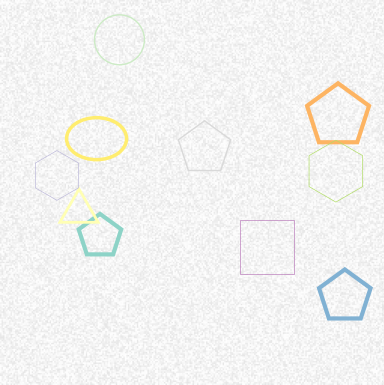[{"shape": "pentagon", "thickness": 3, "radius": 0.29, "center": [0.26, 0.386]}, {"shape": "triangle", "thickness": 2, "radius": 0.29, "center": [0.205, 0.451]}, {"shape": "hexagon", "thickness": 0.5, "radius": 0.32, "center": [0.148, 0.544]}, {"shape": "pentagon", "thickness": 3, "radius": 0.35, "center": [0.896, 0.23]}, {"shape": "pentagon", "thickness": 3, "radius": 0.42, "center": [0.878, 0.699]}, {"shape": "hexagon", "thickness": 0.5, "radius": 0.4, "center": [0.872, 0.556]}, {"shape": "pentagon", "thickness": 1, "radius": 0.36, "center": [0.531, 0.615]}, {"shape": "square", "thickness": 0.5, "radius": 0.35, "center": [0.693, 0.358]}, {"shape": "circle", "thickness": 1, "radius": 0.32, "center": [0.31, 0.897]}, {"shape": "oval", "thickness": 2.5, "radius": 0.39, "center": [0.251, 0.64]}]